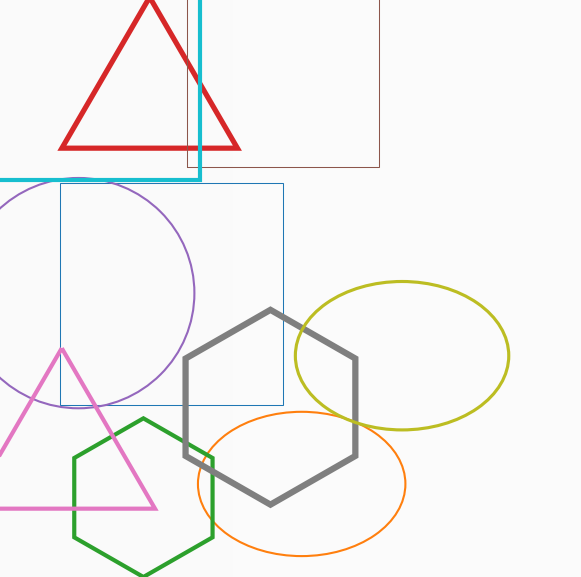[{"shape": "square", "thickness": 0.5, "radius": 0.96, "center": [0.295, 0.49]}, {"shape": "oval", "thickness": 1, "radius": 0.89, "center": [0.519, 0.161]}, {"shape": "hexagon", "thickness": 2, "radius": 0.69, "center": [0.247, 0.137]}, {"shape": "triangle", "thickness": 2.5, "radius": 0.87, "center": [0.257, 0.83]}, {"shape": "circle", "thickness": 1, "radius": 1.0, "center": [0.135, 0.492]}, {"shape": "square", "thickness": 0.5, "radius": 0.83, "center": [0.486, 0.875]}, {"shape": "triangle", "thickness": 2, "radius": 0.93, "center": [0.106, 0.211]}, {"shape": "hexagon", "thickness": 3, "radius": 0.84, "center": [0.465, 0.294]}, {"shape": "oval", "thickness": 1.5, "radius": 0.92, "center": [0.692, 0.383]}, {"shape": "square", "thickness": 2, "radius": 0.9, "center": [0.164, 0.868]}]